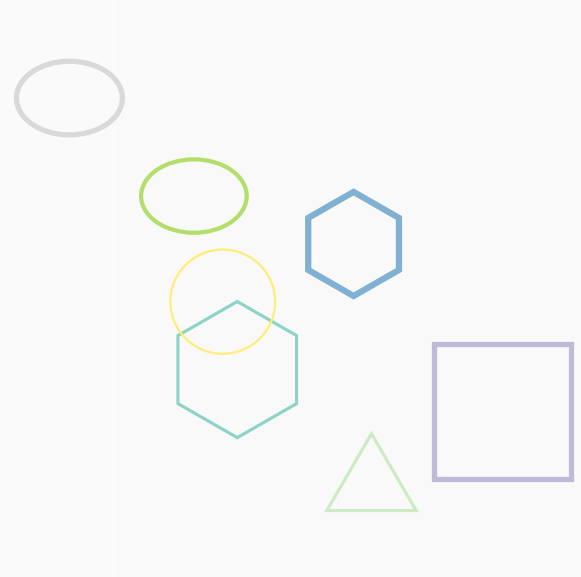[{"shape": "hexagon", "thickness": 1.5, "radius": 0.59, "center": [0.408, 0.359]}, {"shape": "square", "thickness": 2.5, "radius": 0.59, "center": [0.864, 0.286]}, {"shape": "hexagon", "thickness": 3, "radius": 0.45, "center": [0.608, 0.577]}, {"shape": "oval", "thickness": 2, "radius": 0.45, "center": [0.334, 0.66]}, {"shape": "oval", "thickness": 2.5, "radius": 0.46, "center": [0.119, 0.829]}, {"shape": "triangle", "thickness": 1.5, "radius": 0.44, "center": [0.639, 0.159]}, {"shape": "circle", "thickness": 1, "radius": 0.45, "center": [0.383, 0.477]}]